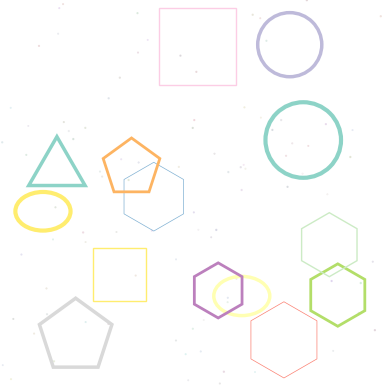[{"shape": "triangle", "thickness": 2.5, "radius": 0.42, "center": [0.148, 0.56]}, {"shape": "circle", "thickness": 3, "radius": 0.49, "center": [0.788, 0.636]}, {"shape": "oval", "thickness": 2.5, "radius": 0.36, "center": [0.628, 0.231]}, {"shape": "circle", "thickness": 2.5, "radius": 0.42, "center": [0.753, 0.884]}, {"shape": "hexagon", "thickness": 0.5, "radius": 0.49, "center": [0.737, 0.117]}, {"shape": "hexagon", "thickness": 0.5, "radius": 0.45, "center": [0.399, 0.489]}, {"shape": "pentagon", "thickness": 2, "radius": 0.39, "center": [0.342, 0.564]}, {"shape": "hexagon", "thickness": 2, "radius": 0.41, "center": [0.877, 0.234]}, {"shape": "square", "thickness": 1, "radius": 0.5, "center": [0.514, 0.878]}, {"shape": "pentagon", "thickness": 2.5, "radius": 0.49, "center": [0.197, 0.126]}, {"shape": "hexagon", "thickness": 2, "radius": 0.36, "center": [0.567, 0.246]}, {"shape": "hexagon", "thickness": 1, "radius": 0.42, "center": [0.855, 0.364]}, {"shape": "square", "thickness": 1, "radius": 0.34, "center": [0.31, 0.288]}, {"shape": "oval", "thickness": 3, "radius": 0.36, "center": [0.112, 0.451]}]